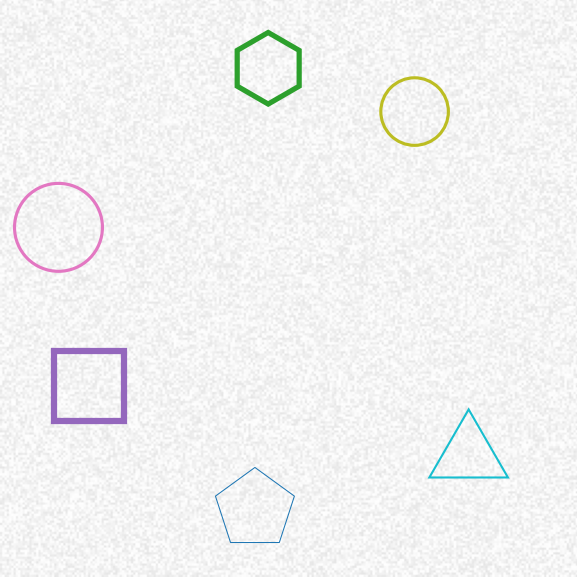[{"shape": "pentagon", "thickness": 0.5, "radius": 0.36, "center": [0.441, 0.118]}, {"shape": "hexagon", "thickness": 2.5, "radius": 0.31, "center": [0.464, 0.881]}, {"shape": "square", "thickness": 3, "radius": 0.3, "center": [0.154, 0.331]}, {"shape": "circle", "thickness": 1.5, "radius": 0.38, "center": [0.101, 0.605]}, {"shape": "circle", "thickness": 1.5, "radius": 0.29, "center": [0.718, 0.806]}, {"shape": "triangle", "thickness": 1, "radius": 0.39, "center": [0.812, 0.212]}]